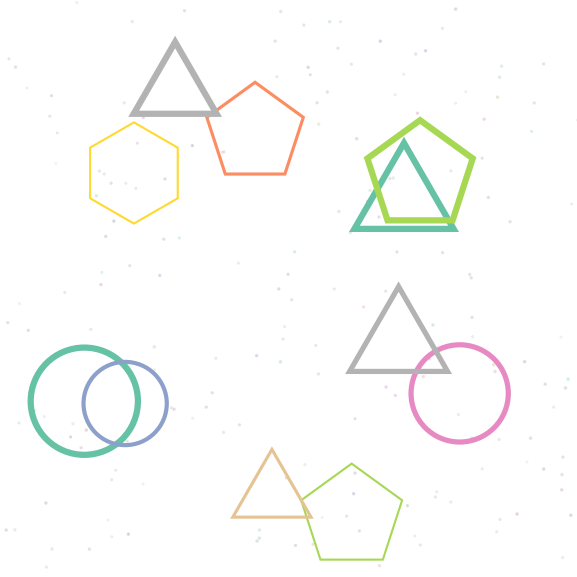[{"shape": "triangle", "thickness": 3, "radius": 0.5, "center": [0.7, 0.652]}, {"shape": "circle", "thickness": 3, "radius": 0.46, "center": [0.146, 0.304]}, {"shape": "pentagon", "thickness": 1.5, "radius": 0.44, "center": [0.442, 0.769]}, {"shape": "circle", "thickness": 2, "radius": 0.36, "center": [0.217, 0.3]}, {"shape": "circle", "thickness": 2.5, "radius": 0.42, "center": [0.796, 0.318]}, {"shape": "pentagon", "thickness": 3, "radius": 0.48, "center": [0.727, 0.695]}, {"shape": "pentagon", "thickness": 1, "radius": 0.46, "center": [0.609, 0.104]}, {"shape": "hexagon", "thickness": 1, "radius": 0.44, "center": [0.232, 0.7]}, {"shape": "triangle", "thickness": 1.5, "radius": 0.39, "center": [0.471, 0.143]}, {"shape": "triangle", "thickness": 3, "radius": 0.41, "center": [0.303, 0.844]}, {"shape": "triangle", "thickness": 2.5, "radius": 0.49, "center": [0.69, 0.405]}]